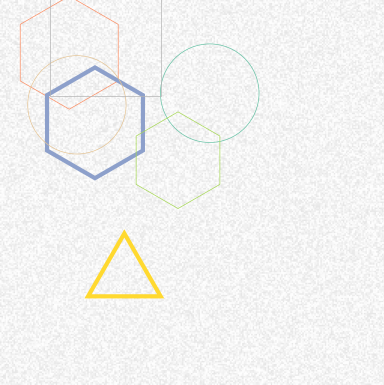[{"shape": "circle", "thickness": 0.5, "radius": 0.64, "center": [0.545, 0.758]}, {"shape": "hexagon", "thickness": 0.5, "radius": 0.73, "center": [0.18, 0.863]}, {"shape": "hexagon", "thickness": 3, "radius": 0.72, "center": [0.247, 0.681]}, {"shape": "hexagon", "thickness": 0.5, "radius": 0.63, "center": [0.462, 0.584]}, {"shape": "triangle", "thickness": 3, "radius": 0.54, "center": [0.323, 0.285]}, {"shape": "circle", "thickness": 0.5, "radius": 0.64, "center": [0.2, 0.728]}, {"shape": "square", "thickness": 0.5, "radius": 0.72, "center": [0.274, 0.895]}]